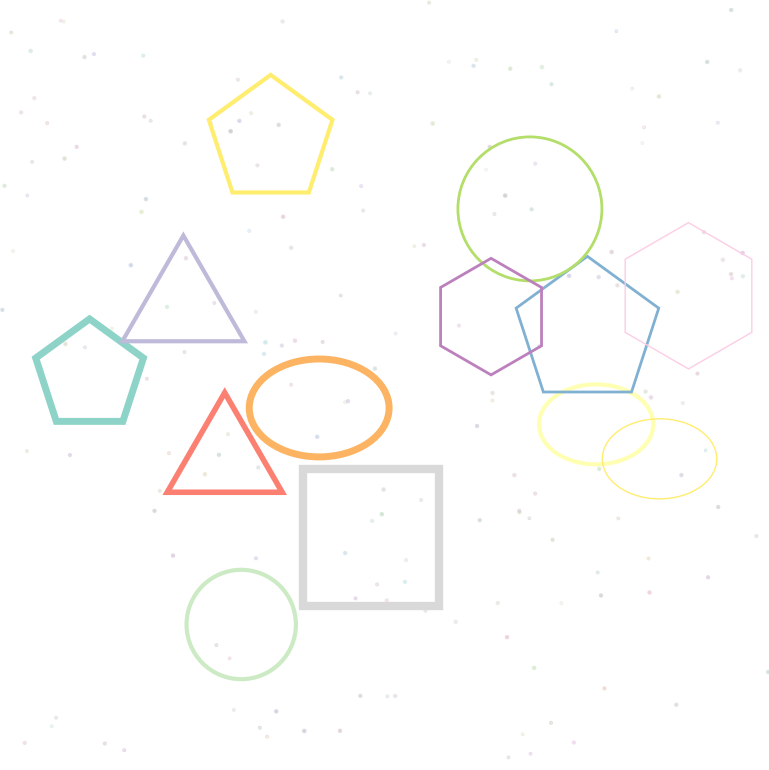[{"shape": "pentagon", "thickness": 2.5, "radius": 0.37, "center": [0.116, 0.512]}, {"shape": "oval", "thickness": 1.5, "radius": 0.37, "center": [0.774, 0.449]}, {"shape": "triangle", "thickness": 1.5, "radius": 0.46, "center": [0.238, 0.603]}, {"shape": "triangle", "thickness": 2, "radius": 0.43, "center": [0.292, 0.404]}, {"shape": "pentagon", "thickness": 1, "radius": 0.49, "center": [0.763, 0.57]}, {"shape": "oval", "thickness": 2.5, "radius": 0.45, "center": [0.415, 0.47]}, {"shape": "circle", "thickness": 1, "radius": 0.47, "center": [0.688, 0.729]}, {"shape": "hexagon", "thickness": 0.5, "radius": 0.47, "center": [0.894, 0.616]}, {"shape": "square", "thickness": 3, "radius": 0.44, "center": [0.482, 0.302]}, {"shape": "hexagon", "thickness": 1, "radius": 0.38, "center": [0.638, 0.589]}, {"shape": "circle", "thickness": 1.5, "radius": 0.36, "center": [0.313, 0.189]}, {"shape": "pentagon", "thickness": 1.5, "radius": 0.42, "center": [0.352, 0.818]}, {"shape": "oval", "thickness": 0.5, "radius": 0.37, "center": [0.857, 0.404]}]